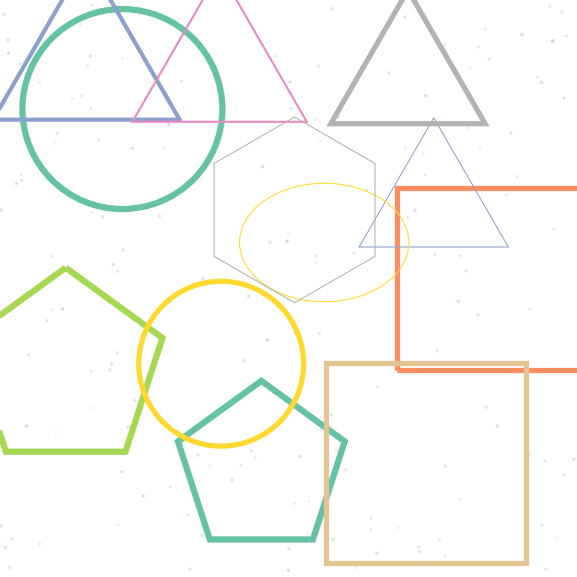[{"shape": "circle", "thickness": 3, "radius": 0.87, "center": [0.212, 0.81]}, {"shape": "pentagon", "thickness": 3, "radius": 0.76, "center": [0.453, 0.188]}, {"shape": "square", "thickness": 2.5, "radius": 0.79, "center": [0.847, 0.516]}, {"shape": "triangle", "thickness": 2, "radius": 0.93, "center": [0.15, 0.885]}, {"shape": "triangle", "thickness": 0.5, "radius": 0.75, "center": [0.751, 0.646]}, {"shape": "triangle", "thickness": 1, "radius": 0.87, "center": [0.38, 0.875]}, {"shape": "pentagon", "thickness": 3, "radius": 0.88, "center": [0.114, 0.359]}, {"shape": "circle", "thickness": 2.5, "radius": 0.71, "center": [0.383, 0.369]}, {"shape": "oval", "thickness": 0.5, "radius": 0.73, "center": [0.561, 0.579]}, {"shape": "square", "thickness": 2.5, "radius": 0.87, "center": [0.738, 0.198]}, {"shape": "triangle", "thickness": 2.5, "radius": 0.77, "center": [0.706, 0.862]}, {"shape": "hexagon", "thickness": 0.5, "radius": 0.8, "center": [0.51, 0.636]}]